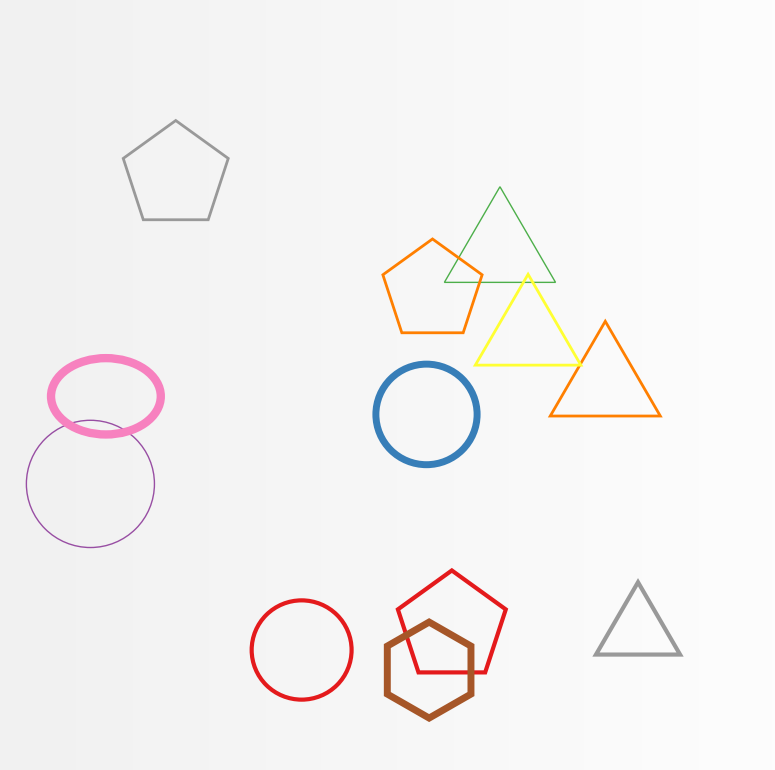[{"shape": "circle", "thickness": 1.5, "radius": 0.32, "center": [0.389, 0.156]}, {"shape": "pentagon", "thickness": 1.5, "radius": 0.37, "center": [0.583, 0.186]}, {"shape": "circle", "thickness": 2.5, "radius": 0.33, "center": [0.55, 0.462]}, {"shape": "triangle", "thickness": 0.5, "radius": 0.41, "center": [0.645, 0.675]}, {"shape": "circle", "thickness": 0.5, "radius": 0.41, "center": [0.117, 0.372]}, {"shape": "pentagon", "thickness": 1, "radius": 0.34, "center": [0.558, 0.622]}, {"shape": "triangle", "thickness": 1, "radius": 0.41, "center": [0.781, 0.501]}, {"shape": "triangle", "thickness": 1, "radius": 0.39, "center": [0.681, 0.565]}, {"shape": "hexagon", "thickness": 2.5, "radius": 0.31, "center": [0.554, 0.13]}, {"shape": "oval", "thickness": 3, "radius": 0.35, "center": [0.137, 0.485]}, {"shape": "pentagon", "thickness": 1, "radius": 0.36, "center": [0.227, 0.772]}, {"shape": "triangle", "thickness": 1.5, "radius": 0.31, "center": [0.823, 0.181]}]